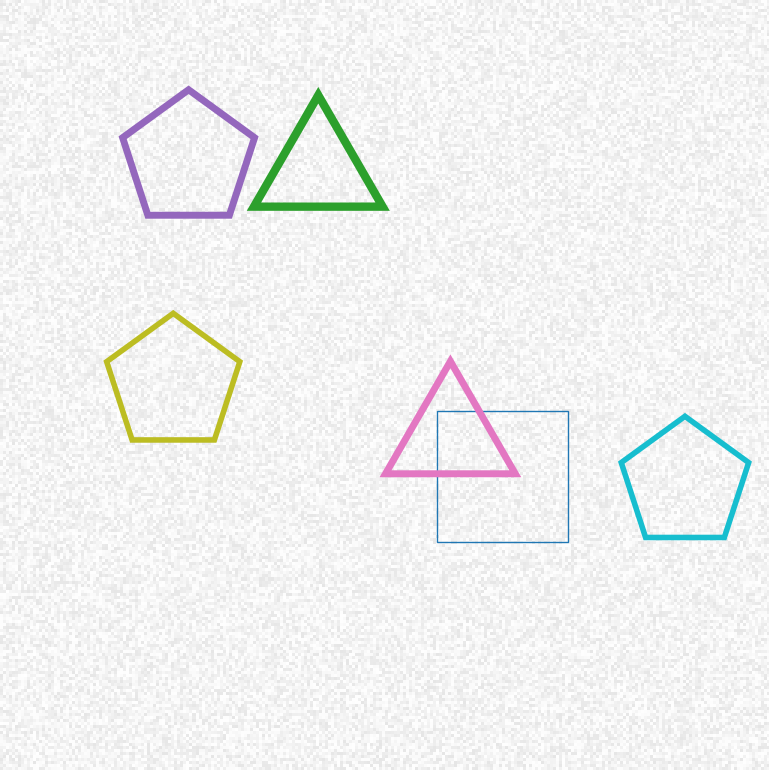[{"shape": "square", "thickness": 0.5, "radius": 0.43, "center": [0.652, 0.381]}, {"shape": "triangle", "thickness": 3, "radius": 0.48, "center": [0.413, 0.78]}, {"shape": "pentagon", "thickness": 2.5, "radius": 0.45, "center": [0.245, 0.793]}, {"shape": "triangle", "thickness": 2.5, "radius": 0.49, "center": [0.585, 0.433]}, {"shape": "pentagon", "thickness": 2, "radius": 0.45, "center": [0.225, 0.502]}, {"shape": "pentagon", "thickness": 2, "radius": 0.43, "center": [0.89, 0.372]}]